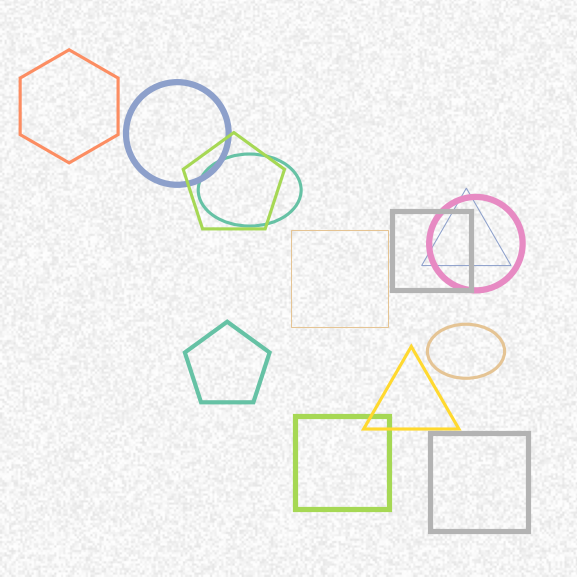[{"shape": "oval", "thickness": 1.5, "radius": 0.45, "center": [0.432, 0.67]}, {"shape": "pentagon", "thickness": 2, "radius": 0.39, "center": [0.393, 0.365]}, {"shape": "hexagon", "thickness": 1.5, "radius": 0.49, "center": [0.12, 0.815]}, {"shape": "circle", "thickness": 3, "radius": 0.44, "center": [0.307, 0.768]}, {"shape": "triangle", "thickness": 0.5, "radius": 0.45, "center": [0.808, 0.584]}, {"shape": "circle", "thickness": 3, "radius": 0.4, "center": [0.824, 0.577]}, {"shape": "square", "thickness": 2.5, "radius": 0.4, "center": [0.592, 0.198]}, {"shape": "pentagon", "thickness": 1.5, "radius": 0.46, "center": [0.405, 0.677]}, {"shape": "triangle", "thickness": 1.5, "radius": 0.48, "center": [0.712, 0.304]}, {"shape": "oval", "thickness": 1.5, "radius": 0.33, "center": [0.807, 0.391]}, {"shape": "square", "thickness": 0.5, "radius": 0.42, "center": [0.587, 0.517]}, {"shape": "square", "thickness": 2.5, "radius": 0.42, "center": [0.83, 0.164]}, {"shape": "square", "thickness": 2.5, "radius": 0.34, "center": [0.747, 0.565]}]